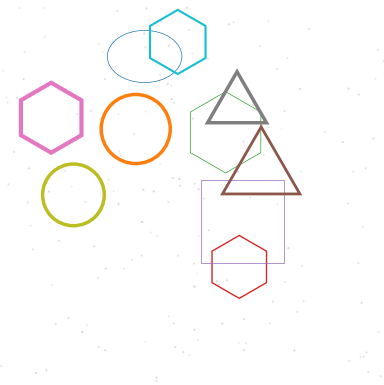[{"shape": "oval", "thickness": 0.5, "radius": 0.48, "center": [0.376, 0.853]}, {"shape": "circle", "thickness": 2.5, "radius": 0.45, "center": [0.353, 0.665]}, {"shape": "hexagon", "thickness": 0.5, "radius": 0.53, "center": [0.586, 0.656]}, {"shape": "hexagon", "thickness": 1, "radius": 0.41, "center": [0.621, 0.307]}, {"shape": "square", "thickness": 0.5, "radius": 0.54, "center": [0.63, 0.424]}, {"shape": "triangle", "thickness": 2, "radius": 0.58, "center": [0.678, 0.554]}, {"shape": "hexagon", "thickness": 3, "radius": 0.45, "center": [0.133, 0.694]}, {"shape": "triangle", "thickness": 2.5, "radius": 0.44, "center": [0.616, 0.725]}, {"shape": "circle", "thickness": 2.5, "radius": 0.4, "center": [0.191, 0.494]}, {"shape": "hexagon", "thickness": 1.5, "radius": 0.42, "center": [0.462, 0.891]}]